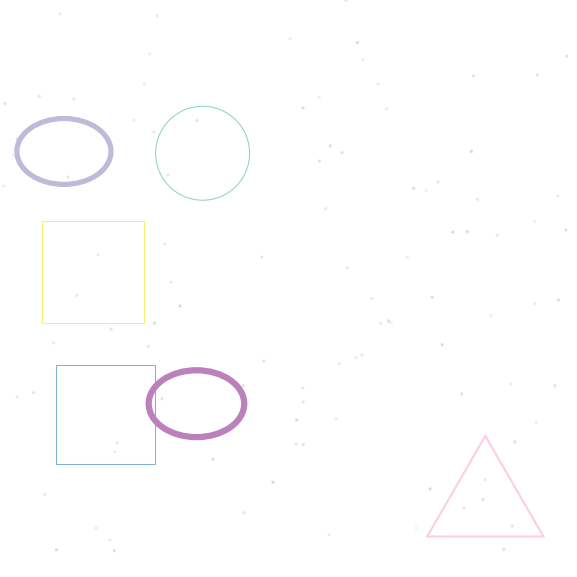[{"shape": "circle", "thickness": 0.5, "radius": 0.41, "center": [0.351, 0.734]}, {"shape": "oval", "thickness": 2.5, "radius": 0.41, "center": [0.111, 0.737]}, {"shape": "square", "thickness": 0.5, "radius": 0.43, "center": [0.183, 0.281]}, {"shape": "triangle", "thickness": 1, "radius": 0.58, "center": [0.84, 0.128]}, {"shape": "oval", "thickness": 3, "radius": 0.41, "center": [0.34, 0.3]}, {"shape": "square", "thickness": 0.5, "radius": 0.44, "center": [0.161, 0.529]}]